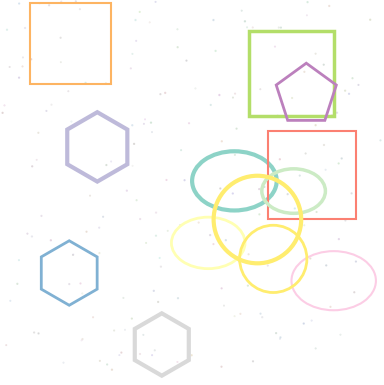[{"shape": "oval", "thickness": 3, "radius": 0.55, "center": [0.609, 0.53]}, {"shape": "oval", "thickness": 2, "radius": 0.48, "center": [0.541, 0.369]}, {"shape": "hexagon", "thickness": 3, "radius": 0.45, "center": [0.253, 0.618]}, {"shape": "square", "thickness": 1.5, "radius": 0.57, "center": [0.811, 0.545]}, {"shape": "hexagon", "thickness": 2, "radius": 0.42, "center": [0.18, 0.291]}, {"shape": "square", "thickness": 1.5, "radius": 0.53, "center": [0.182, 0.888]}, {"shape": "square", "thickness": 2.5, "radius": 0.55, "center": [0.757, 0.809]}, {"shape": "oval", "thickness": 1.5, "radius": 0.55, "center": [0.867, 0.271]}, {"shape": "hexagon", "thickness": 3, "radius": 0.41, "center": [0.42, 0.105]}, {"shape": "pentagon", "thickness": 2, "radius": 0.41, "center": [0.796, 0.754]}, {"shape": "oval", "thickness": 2.5, "radius": 0.41, "center": [0.763, 0.504]}, {"shape": "circle", "thickness": 2, "radius": 0.44, "center": [0.71, 0.328]}, {"shape": "circle", "thickness": 3, "radius": 0.57, "center": [0.669, 0.43]}]